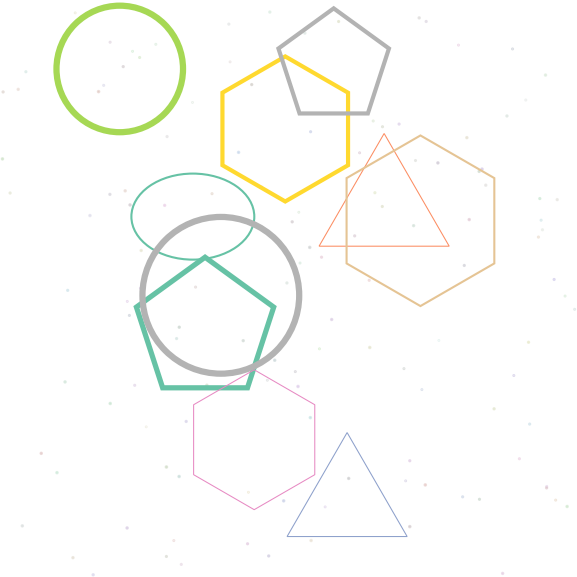[{"shape": "oval", "thickness": 1, "radius": 0.53, "center": [0.334, 0.624]}, {"shape": "pentagon", "thickness": 2.5, "radius": 0.62, "center": [0.355, 0.429]}, {"shape": "triangle", "thickness": 0.5, "radius": 0.65, "center": [0.665, 0.638]}, {"shape": "triangle", "thickness": 0.5, "radius": 0.6, "center": [0.601, 0.13]}, {"shape": "hexagon", "thickness": 0.5, "radius": 0.61, "center": [0.44, 0.238]}, {"shape": "circle", "thickness": 3, "radius": 0.55, "center": [0.207, 0.88]}, {"shape": "hexagon", "thickness": 2, "radius": 0.63, "center": [0.494, 0.776]}, {"shape": "hexagon", "thickness": 1, "radius": 0.74, "center": [0.728, 0.617]}, {"shape": "circle", "thickness": 3, "radius": 0.68, "center": [0.382, 0.488]}, {"shape": "pentagon", "thickness": 2, "radius": 0.5, "center": [0.578, 0.884]}]